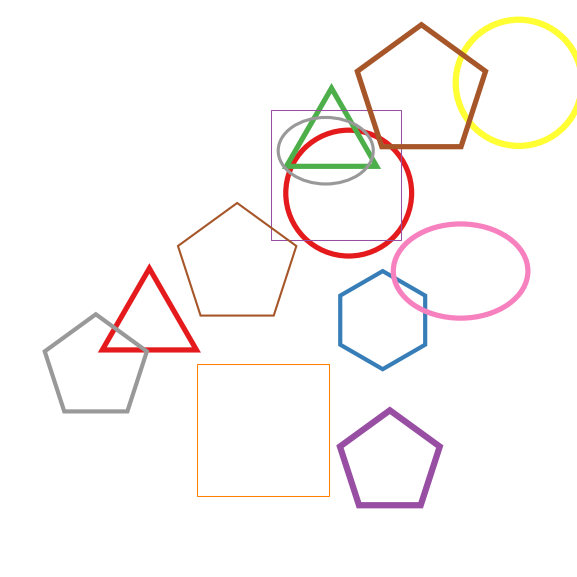[{"shape": "circle", "thickness": 2.5, "radius": 0.54, "center": [0.604, 0.665]}, {"shape": "triangle", "thickness": 2.5, "radius": 0.47, "center": [0.259, 0.44]}, {"shape": "hexagon", "thickness": 2, "radius": 0.42, "center": [0.663, 0.445]}, {"shape": "triangle", "thickness": 2.5, "radius": 0.45, "center": [0.574, 0.756]}, {"shape": "square", "thickness": 0.5, "radius": 0.56, "center": [0.582, 0.696]}, {"shape": "pentagon", "thickness": 3, "radius": 0.45, "center": [0.675, 0.198]}, {"shape": "square", "thickness": 0.5, "radius": 0.57, "center": [0.456, 0.254]}, {"shape": "circle", "thickness": 3, "radius": 0.55, "center": [0.898, 0.856]}, {"shape": "pentagon", "thickness": 2.5, "radius": 0.58, "center": [0.73, 0.84]}, {"shape": "pentagon", "thickness": 1, "radius": 0.54, "center": [0.411, 0.54]}, {"shape": "oval", "thickness": 2.5, "radius": 0.58, "center": [0.798, 0.53]}, {"shape": "pentagon", "thickness": 2, "radius": 0.46, "center": [0.166, 0.362]}, {"shape": "oval", "thickness": 1.5, "radius": 0.41, "center": [0.564, 0.738]}]